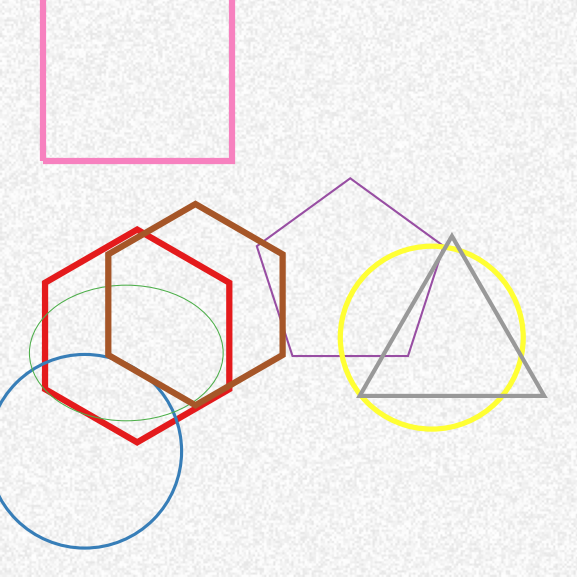[{"shape": "hexagon", "thickness": 3, "radius": 0.92, "center": [0.238, 0.417]}, {"shape": "circle", "thickness": 1.5, "radius": 0.84, "center": [0.147, 0.218]}, {"shape": "oval", "thickness": 0.5, "radius": 0.84, "center": [0.219, 0.388]}, {"shape": "pentagon", "thickness": 1, "radius": 0.85, "center": [0.606, 0.52]}, {"shape": "circle", "thickness": 2.5, "radius": 0.79, "center": [0.748, 0.414]}, {"shape": "hexagon", "thickness": 3, "radius": 0.87, "center": [0.338, 0.472]}, {"shape": "square", "thickness": 3, "radius": 0.82, "center": [0.238, 0.885]}, {"shape": "triangle", "thickness": 2, "radius": 0.92, "center": [0.783, 0.406]}]